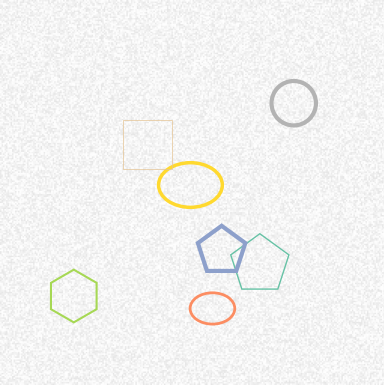[{"shape": "pentagon", "thickness": 1, "radius": 0.4, "center": [0.675, 0.313]}, {"shape": "oval", "thickness": 2, "radius": 0.29, "center": [0.552, 0.199]}, {"shape": "pentagon", "thickness": 3, "radius": 0.32, "center": [0.576, 0.349]}, {"shape": "hexagon", "thickness": 1.5, "radius": 0.34, "center": [0.192, 0.231]}, {"shape": "oval", "thickness": 2.5, "radius": 0.41, "center": [0.495, 0.519]}, {"shape": "square", "thickness": 0.5, "radius": 0.32, "center": [0.383, 0.626]}, {"shape": "circle", "thickness": 3, "radius": 0.29, "center": [0.763, 0.732]}]